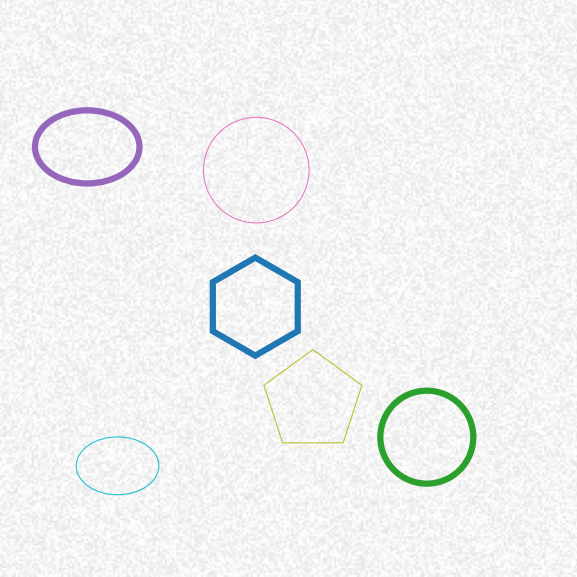[{"shape": "hexagon", "thickness": 3, "radius": 0.42, "center": [0.442, 0.468]}, {"shape": "circle", "thickness": 3, "radius": 0.4, "center": [0.739, 0.242]}, {"shape": "oval", "thickness": 3, "radius": 0.45, "center": [0.151, 0.745]}, {"shape": "circle", "thickness": 0.5, "radius": 0.46, "center": [0.444, 0.705]}, {"shape": "pentagon", "thickness": 0.5, "radius": 0.45, "center": [0.542, 0.305]}, {"shape": "oval", "thickness": 0.5, "radius": 0.36, "center": [0.204, 0.192]}]